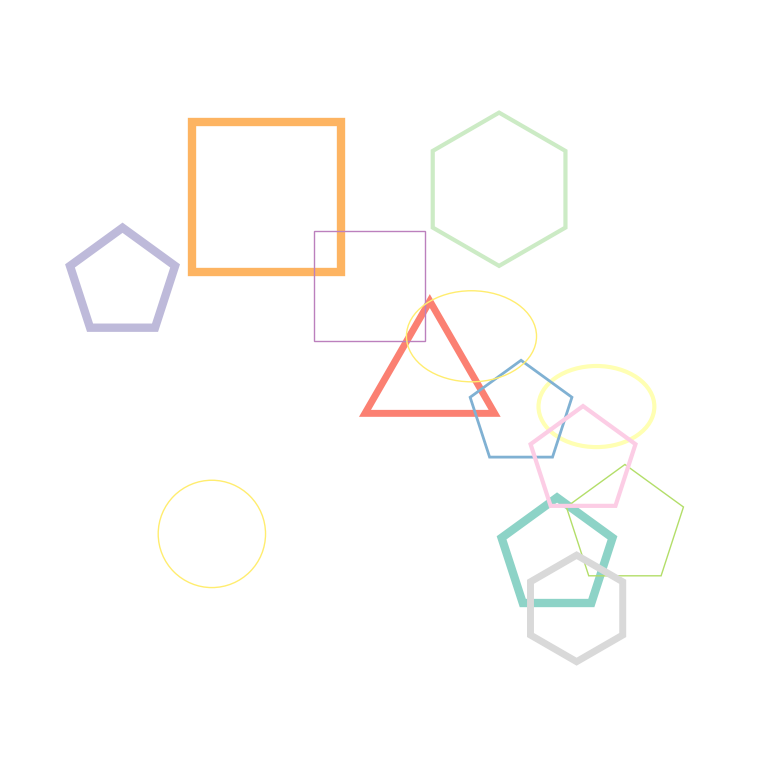[{"shape": "pentagon", "thickness": 3, "radius": 0.38, "center": [0.723, 0.278]}, {"shape": "oval", "thickness": 1.5, "radius": 0.38, "center": [0.775, 0.472]}, {"shape": "pentagon", "thickness": 3, "radius": 0.36, "center": [0.159, 0.632]}, {"shape": "triangle", "thickness": 2.5, "radius": 0.49, "center": [0.558, 0.512]}, {"shape": "pentagon", "thickness": 1, "radius": 0.35, "center": [0.677, 0.463]}, {"shape": "square", "thickness": 3, "radius": 0.49, "center": [0.346, 0.745]}, {"shape": "pentagon", "thickness": 0.5, "radius": 0.4, "center": [0.812, 0.317]}, {"shape": "pentagon", "thickness": 1.5, "radius": 0.36, "center": [0.757, 0.401]}, {"shape": "hexagon", "thickness": 2.5, "radius": 0.35, "center": [0.749, 0.21]}, {"shape": "square", "thickness": 0.5, "radius": 0.36, "center": [0.48, 0.629]}, {"shape": "hexagon", "thickness": 1.5, "radius": 0.5, "center": [0.648, 0.754]}, {"shape": "circle", "thickness": 0.5, "radius": 0.35, "center": [0.275, 0.307]}, {"shape": "oval", "thickness": 0.5, "radius": 0.42, "center": [0.612, 0.563]}]